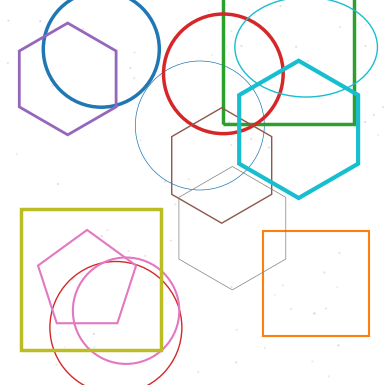[{"shape": "circle", "thickness": 0.5, "radius": 0.84, "center": [0.519, 0.674]}, {"shape": "circle", "thickness": 2.5, "radius": 0.75, "center": [0.263, 0.872]}, {"shape": "square", "thickness": 1.5, "radius": 0.69, "center": [0.82, 0.264]}, {"shape": "square", "thickness": 2.5, "radius": 0.85, "center": [0.75, 0.847]}, {"shape": "circle", "thickness": 1, "radius": 0.86, "center": [0.301, 0.149]}, {"shape": "circle", "thickness": 2.5, "radius": 0.78, "center": [0.58, 0.808]}, {"shape": "hexagon", "thickness": 2, "radius": 0.73, "center": [0.176, 0.795]}, {"shape": "hexagon", "thickness": 1, "radius": 0.75, "center": [0.576, 0.57]}, {"shape": "circle", "thickness": 1.5, "radius": 0.69, "center": [0.327, 0.193]}, {"shape": "pentagon", "thickness": 1.5, "radius": 0.67, "center": [0.226, 0.269]}, {"shape": "hexagon", "thickness": 0.5, "radius": 0.8, "center": [0.604, 0.407]}, {"shape": "square", "thickness": 2.5, "radius": 0.91, "center": [0.236, 0.274]}, {"shape": "oval", "thickness": 1, "radius": 0.93, "center": [0.795, 0.878]}, {"shape": "hexagon", "thickness": 3, "radius": 0.89, "center": [0.776, 0.664]}]